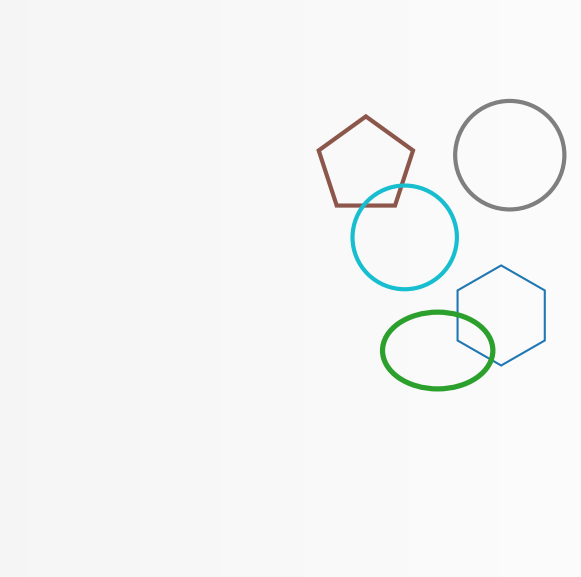[{"shape": "hexagon", "thickness": 1, "radius": 0.43, "center": [0.862, 0.453]}, {"shape": "oval", "thickness": 2.5, "radius": 0.47, "center": [0.753, 0.392]}, {"shape": "pentagon", "thickness": 2, "radius": 0.43, "center": [0.629, 0.712]}, {"shape": "circle", "thickness": 2, "radius": 0.47, "center": [0.877, 0.73]}, {"shape": "circle", "thickness": 2, "radius": 0.45, "center": [0.696, 0.588]}]